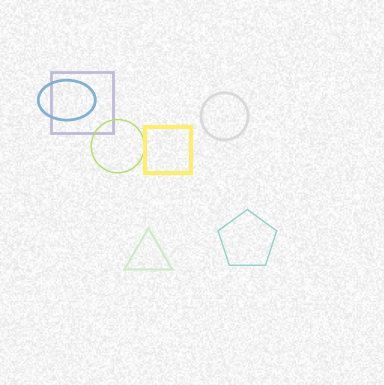[{"shape": "pentagon", "thickness": 1, "radius": 0.4, "center": [0.643, 0.376]}, {"shape": "square", "thickness": 2, "radius": 0.4, "center": [0.213, 0.734]}, {"shape": "oval", "thickness": 2, "radius": 0.37, "center": [0.174, 0.74]}, {"shape": "circle", "thickness": 1, "radius": 0.35, "center": [0.306, 0.62]}, {"shape": "circle", "thickness": 2, "radius": 0.31, "center": [0.583, 0.698]}, {"shape": "triangle", "thickness": 1.5, "radius": 0.36, "center": [0.385, 0.336]}, {"shape": "square", "thickness": 3, "radius": 0.3, "center": [0.436, 0.61]}]